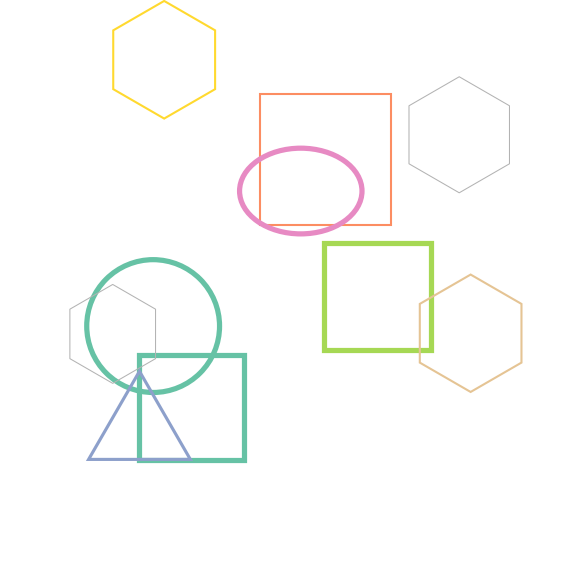[{"shape": "circle", "thickness": 2.5, "radius": 0.57, "center": [0.265, 0.435]}, {"shape": "square", "thickness": 2.5, "radius": 0.45, "center": [0.332, 0.293]}, {"shape": "square", "thickness": 1, "radius": 0.57, "center": [0.564, 0.723]}, {"shape": "triangle", "thickness": 1.5, "radius": 0.51, "center": [0.242, 0.254]}, {"shape": "oval", "thickness": 2.5, "radius": 0.53, "center": [0.521, 0.668]}, {"shape": "square", "thickness": 2.5, "radius": 0.46, "center": [0.653, 0.485]}, {"shape": "hexagon", "thickness": 1, "radius": 0.51, "center": [0.284, 0.896]}, {"shape": "hexagon", "thickness": 1, "radius": 0.51, "center": [0.815, 0.422]}, {"shape": "hexagon", "thickness": 0.5, "radius": 0.43, "center": [0.195, 0.421]}, {"shape": "hexagon", "thickness": 0.5, "radius": 0.5, "center": [0.795, 0.766]}]